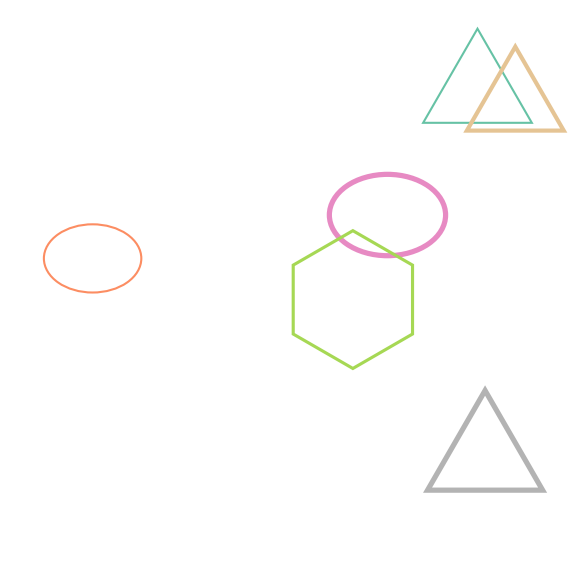[{"shape": "triangle", "thickness": 1, "radius": 0.54, "center": [0.827, 0.841]}, {"shape": "oval", "thickness": 1, "radius": 0.42, "center": [0.16, 0.552]}, {"shape": "oval", "thickness": 2.5, "radius": 0.5, "center": [0.671, 0.627]}, {"shape": "hexagon", "thickness": 1.5, "radius": 0.6, "center": [0.611, 0.48]}, {"shape": "triangle", "thickness": 2, "radius": 0.48, "center": [0.892, 0.821]}, {"shape": "triangle", "thickness": 2.5, "radius": 0.58, "center": [0.84, 0.208]}]